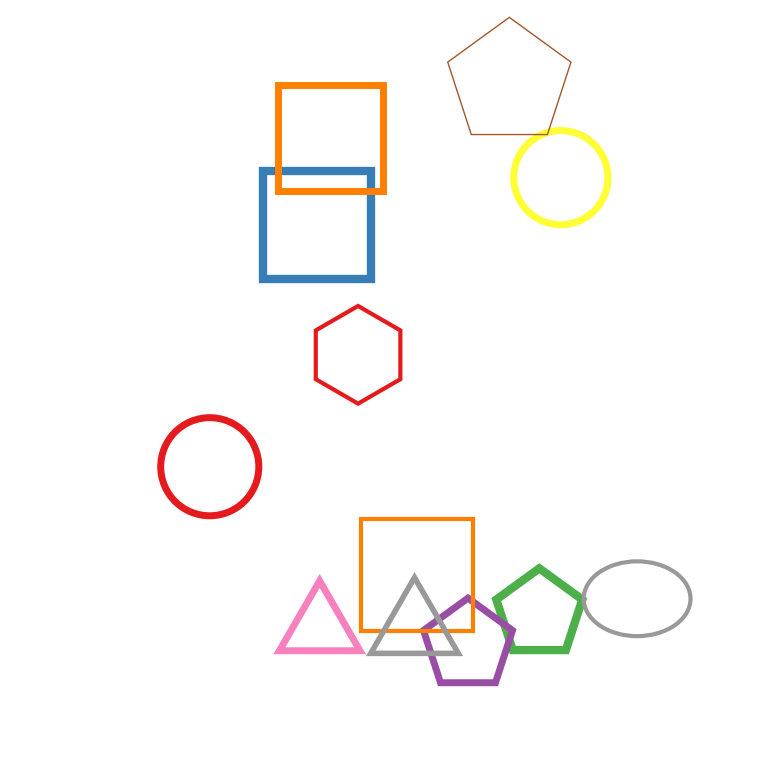[{"shape": "hexagon", "thickness": 1.5, "radius": 0.32, "center": [0.465, 0.539]}, {"shape": "circle", "thickness": 2.5, "radius": 0.32, "center": [0.272, 0.394]}, {"shape": "square", "thickness": 3, "radius": 0.35, "center": [0.412, 0.708]}, {"shape": "pentagon", "thickness": 3, "radius": 0.29, "center": [0.7, 0.203]}, {"shape": "pentagon", "thickness": 2.5, "radius": 0.3, "center": [0.608, 0.162]}, {"shape": "square", "thickness": 1.5, "radius": 0.36, "center": [0.542, 0.253]}, {"shape": "square", "thickness": 2.5, "radius": 0.34, "center": [0.429, 0.821]}, {"shape": "circle", "thickness": 2.5, "radius": 0.31, "center": [0.728, 0.769]}, {"shape": "pentagon", "thickness": 0.5, "radius": 0.42, "center": [0.661, 0.893]}, {"shape": "triangle", "thickness": 2.5, "radius": 0.3, "center": [0.415, 0.185]}, {"shape": "triangle", "thickness": 2, "radius": 0.33, "center": [0.538, 0.184]}, {"shape": "oval", "thickness": 1.5, "radius": 0.35, "center": [0.827, 0.222]}]